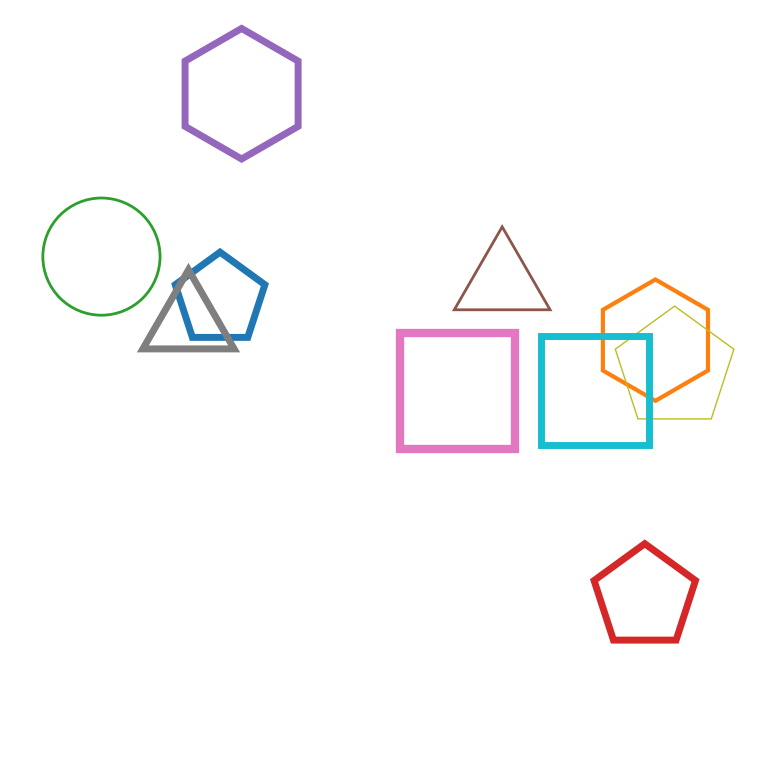[{"shape": "pentagon", "thickness": 2.5, "radius": 0.31, "center": [0.286, 0.611]}, {"shape": "hexagon", "thickness": 1.5, "radius": 0.39, "center": [0.851, 0.558]}, {"shape": "circle", "thickness": 1, "radius": 0.38, "center": [0.132, 0.667]}, {"shape": "pentagon", "thickness": 2.5, "radius": 0.35, "center": [0.837, 0.225]}, {"shape": "hexagon", "thickness": 2.5, "radius": 0.42, "center": [0.314, 0.878]}, {"shape": "triangle", "thickness": 1, "radius": 0.36, "center": [0.652, 0.634]}, {"shape": "square", "thickness": 3, "radius": 0.37, "center": [0.594, 0.492]}, {"shape": "triangle", "thickness": 2.5, "radius": 0.34, "center": [0.245, 0.581]}, {"shape": "pentagon", "thickness": 0.5, "radius": 0.4, "center": [0.876, 0.521]}, {"shape": "square", "thickness": 2.5, "radius": 0.35, "center": [0.773, 0.493]}]